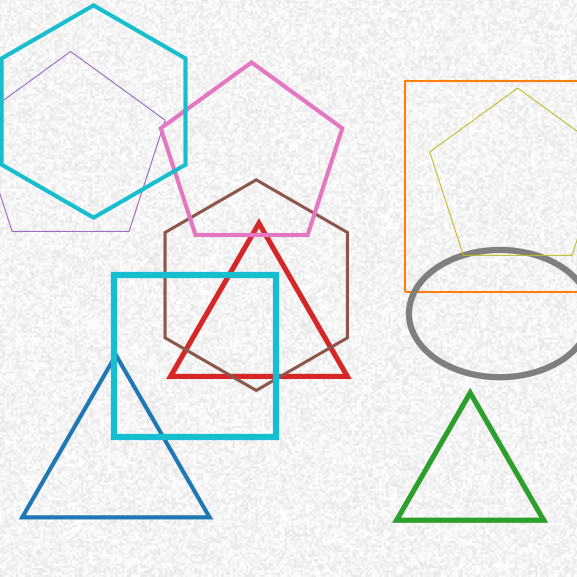[{"shape": "triangle", "thickness": 2, "radius": 0.94, "center": [0.201, 0.197]}, {"shape": "square", "thickness": 1, "radius": 0.91, "center": [0.884, 0.676]}, {"shape": "triangle", "thickness": 2.5, "radius": 0.74, "center": [0.814, 0.172]}, {"shape": "triangle", "thickness": 2.5, "radius": 0.88, "center": [0.448, 0.436]}, {"shape": "pentagon", "thickness": 0.5, "radius": 0.86, "center": [0.122, 0.738]}, {"shape": "hexagon", "thickness": 1.5, "radius": 0.91, "center": [0.444, 0.505]}, {"shape": "pentagon", "thickness": 2, "radius": 0.83, "center": [0.436, 0.726]}, {"shape": "oval", "thickness": 3, "radius": 0.79, "center": [0.866, 0.456]}, {"shape": "pentagon", "thickness": 0.5, "radius": 0.8, "center": [0.896, 0.687]}, {"shape": "hexagon", "thickness": 2, "radius": 0.92, "center": [0.162, 0.806]}, {"shape": "square", "thickness": 3, "radius": 0.7, "center": [0.337, 0.383]}]